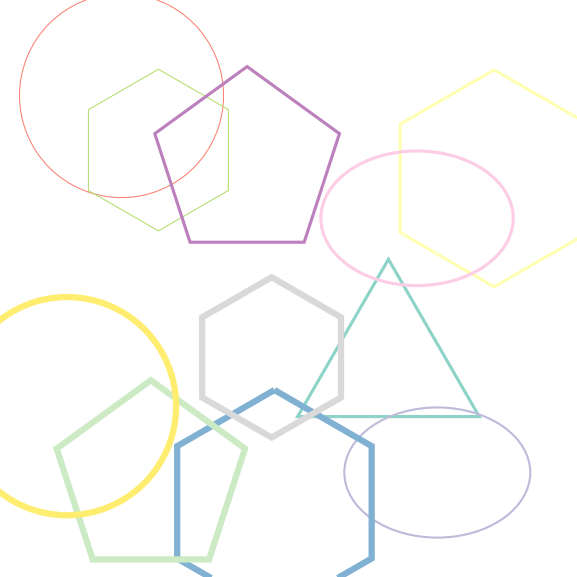[{"shape": "triangle", "thickness": 1.5, "radius": 0.91, "center": [0.673, 0.369]}, {"shape": "hexagon", "thickness": 1.5, "radius": 0.94, "center": [0.856, 0.69]}, {"shape": "oval", "thickness": 1, "radius": 0.8, "center": [0.757, 0.181]}, {"shape": "circle", "thickness": 0.5, "radius": 0.88, "center": [0.21, 0.834]}, {"shape": "hexagon", "thickness": 3, "radius": 0.97, "center": [0.475, 0.129]}, {"shape": "hexagon", "thickness": 0.5, "radius": 0.7, "center": [0.274, 0.739]}, {"shape": "oval", "thickness": 1.5, "radius": 0.83, "center": [0.722, 0.621]}, {"shape": "hexagon", "thickness": 3, "radius": 0.69, "center": [0.47, 0.38]}, {"shape": "pentagon", "thickness": 1.5, "radius": 0.84, "center": [0.428, 0.716]}, {"shape": "pentagon", "thickness": 3, "radius": 0.86, "center": [0.261, 0.169]}, {"shape": "circle", "thickness": 3, "radius": 0.94, "center": [0.116, 0.296]}]